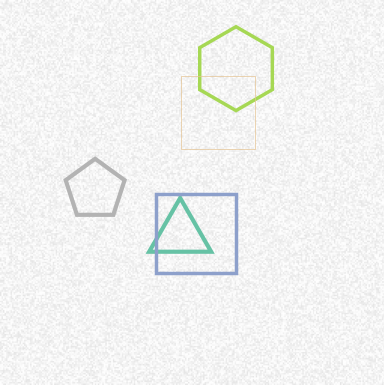[{"shape": "triangle", "thickness": 3, "radius": 0.46, "center": [0.468, 0.393]}, {"shape": "square", "thickness": 2.5, "radius": 0.52, "center": [0.509, 0.393]}, {"shape": "hexagon", "thickness": 2.5, "radius": 0.54, "center": [0.613, 0.822]}, {"shape": "square", "thickness": 0.5, "radius": 0.48, "center": [0.566, 0.707]}, {"shape": "pentagon", "thickness": 3, "radius": 0.4, "center": [0.247, 0.507]}]